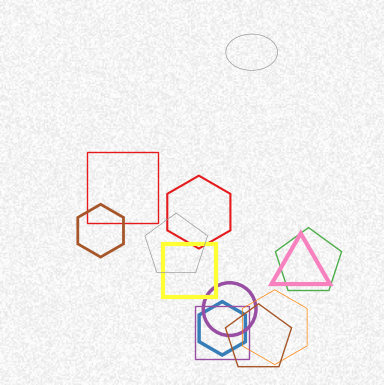[{"shape": "hexagon", "thickness": 1.5, "radius": 0.47, "center": [0.516, 0.449]}, {"shape": "square", "thickness": 1, "radius": 0.46, "center": [0.319, 0.513]}, {"shape": "hexagon", "thickness": 2.5, "radius": 0.35, "center": [0.577, 0.147]}, {"shape": "pentagon", "thickness": 1, "radius": 0.45, "center": [0.801, 0.319]}, {"shape": "square", "thickness": 1, "radius": 0.35, "center": [0.577, 0.136]}, {"shape": "circle", "thickness": 2.5, "radius": 0.34, "center": [0.596, 0.197]}, {"shape": "hexagon", "thickness": 0.5, "radius": 0.49, "center": [0.714, 0.15]}, {"shape": "square", "thickness": 3, "radius": 0.35, "center": [0.492, 0.297]}, {"shape": "pentagon", "thickness": 1, "radius": 0.45, "center": [0.671, 0.121]}, {"shape": "hexagon", "thickness": 2, "radius": 0.34, "center": [0.261, 0.401]}, {"shape": "triangle", "thickness": 3, "radius": 0.44, "center": [0.781, 0.306]}, {"shape": "pentagon", "thickness": 0.5, "radius": 0.43, "center": [0.458, 0.361]}, {"shape": "oval", "thickness": 0.5, "radius": 0.34, "center": [0.654, 0.864]}]